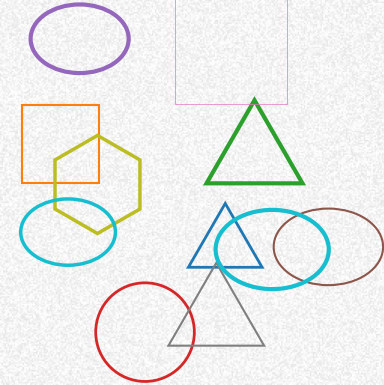[{"shape": "triangle", "thickness": 2, "radius": 0.55, "center": [0.585, 0.361]}, {"shape": "square", "thickness": 1.5, "radius": 0.5, "center": [0.158, 0.626]}, {"shape": "triangle", "thickness": 3, "radius": 0.72, "center": [0.661, 0.596]}, {"shape": "circle", "thickness": 2, "radius": 0.64, "center": [0.377, 0.137]}, {"shape": "oval", "thickness": 3, "radius": 0.64, "center": [0.207, 0.899]}, {"shape": "oval", "thickness": 1.5, "radius": 0.71, "center": [0.853, 0.359]}, {"shape": "square", "thickness": 0.5, "radius": 0.73, "center": [0.599, 0.875]}, {"shape": "triangle", "thickness": 1.5, "radius": 0.72, "center": [0.562, 0.174]}, {"shape": "hexagon", "thickness": 2.5, "radius": 0.64, "center": [0.253, 0.521]}, {"shape": "oval", "thickness": 2.5, "radius": 0.62, "center": [0.177, 0.397]}, {"shape": "oval", "thickness": 3, "radius": 0.73, "center": [0.707, 0.352]}]